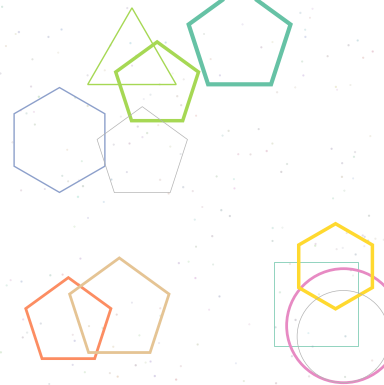[{"shape": "square", "thickness": 0.5, "radius": 0.55, "center": [0.821, 0.21]}, {"shape": "pentagon", "thickness": 3, "radius": 0.7, "center": [0.622, 0.893]}, {"shape": "pentagon", "thickness": 2, "radius": 0.58, "center": [0.177, 0.163]}, {"shape": "hexagon", "thickness": 1, "radius": 0.68, "center": [0.155, 0.636]}, {"shape": "circle", "thickness": 2, "radius": 0.74, "center": [0.893, 0.154]}, {"shape": "pentagon", "thickness": 2.5, "radius": 0.57, "center": [0.408, 0.778]}, {"shape": "triangle", "thickness": 1, "radius": 0.66, "center": [0.343, 0.847]}, {"shape": "hexagon", "thickness": 2.5, "radius": 0.55, "center": [0.872, 0.308]}, {"shape": "pentagon", "thickness": 2, "radius": 0.68, "center": [0.31, 0.194]}, {"shape": "circle", "thickness": 0.5, "radius": 0.6, "center": [0.892, 0.126]}, {"shape": "pentagon", "thickness": 0.5, "radius": 0.62, "center": [0.37, 0.6]}]